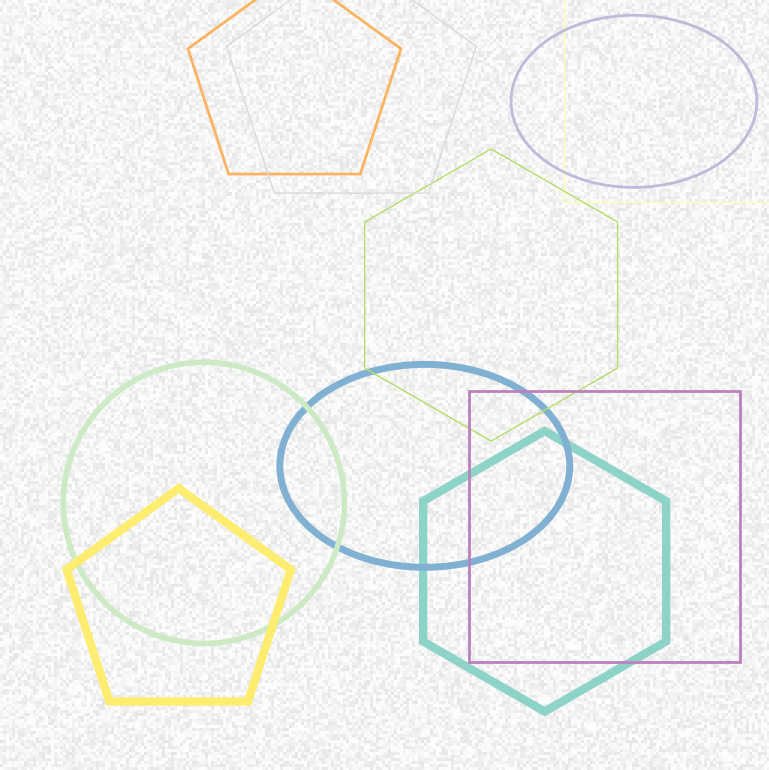[{"shape": "hexagon", "thickness": 3, "radius": 0.91, "center": [0.707, 0.258]}, {"shape": "square", "thickness": 0.5, "radius": 0.8, "center": [0.892, 0.897]}, {"shape": "oval", "thickness": 1, "radius": 0.8, "center": [0.823, 0.868]}, {"shape": "oval", "thickness": 2.5, "radius": 0.94, "center": [0.552, 0.395]}, {"shape": "pentagon", "thickness": 1, "radius": 0.73, "center": [0.382, 0.892]}, {"shape": "hexagon", "thickness": 0.5, "radius": 0.95, "center": [0.638, 0.617]}, {"shape": "pentagon", "thickness": 0.5, "radius": 0.85, "center": [0.456, 0.887]}, {"shape": "square", "thickness": 1, "radius": 0.88, "center": [0.785, 0.316]}, {"shape": "circle", "thickness": 2, "radius": 0.91, "center": [0.265, 0.347]}, {"shape": "pentagon", "thickness": 3, "radius": 0.77, "center": [0.232, 0.213]}]